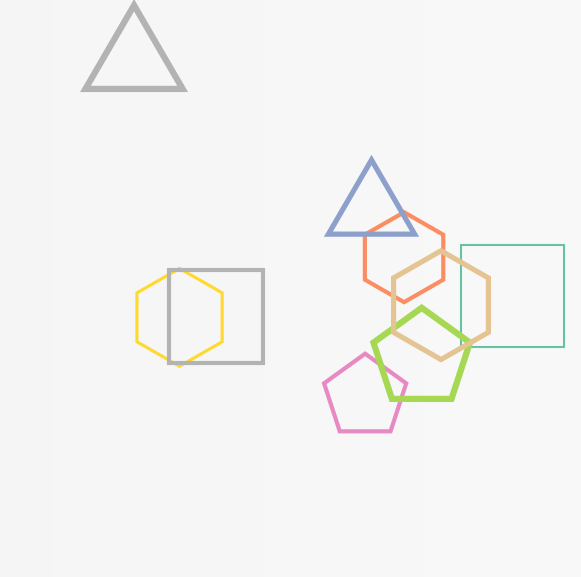[{"shape": "square", "thickness": 1, "radius": 0.44, "center": [0.882, 0.486]}, {"shape": "hexagon", "thickness": 2, "radius": 0.39, "center": [0.695, 0.554]}, {"shape": "triangle", "thickness": 2.5, "radius": 0.43, "center": [0.639, 0.636]}, {"shape": "pentagon", "thickness": 2, "radius": 0.37, "center": [0.628, 0.312]}, {"shape": "pentagon", "thickness": 3, "radius": 0.44, "center": [0.725, 0.379]}, {"shape": "hexagon", "thickness": 1.5, "radius": 0.42, "center": [0.309, 0.45]}, {"shape": "hexagon", "thickness": 2.5, "radius": 0.47, "center": [0.759, 0.471]}, {"shape": "square", "thickness": 2, "radius": 0.4, "center": [0.371, 0.452]}, {"shape": "triangle", "thickness": 3, "radius": 0.48, "center": [0.231, 0.893]}]